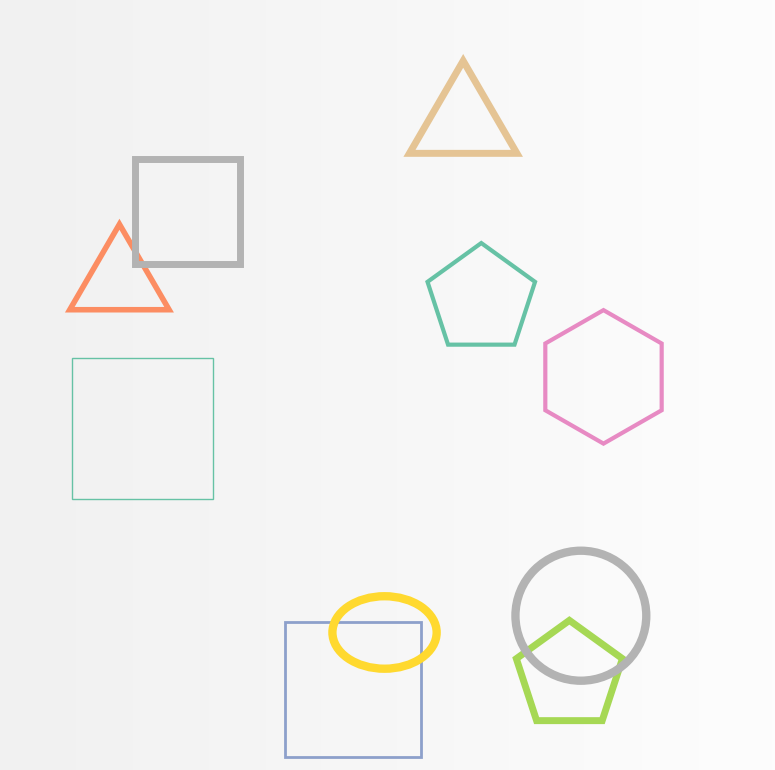[{"shape": "square", "thickness": 0.5, "radius": 0.46, "center": [0.184, 0.443]}, {"shape": "pentagon", "thickness": 1.5, "radius": 0.36, "center": [0.621, 0.611]}, {"shape": "triangle", "thickness": 2, "radius": 0.37, "center": [0.154, 0.635]}, {"shape": "square", "thickness": 1, "radius": 0.44, "center": [0.456, 0.105]}, {"shape": "hexagon", "thickness": 1.5, "radius": 0.43, "center": [0.779, 0.511]}, {"shape": "pentagon", "thickness": 2.5, "radius": 0.36, "center": [0.735, 0.122]}, {"shape": "oval", "thickness": 3, "radius": 0.34, "center": [0.496, 0.179]}, {"shape": "triangle", "thickness": 2.5, "radius": 0.4, "center": [0.598, 0.841]}, {"shape": "circle", "thickness": 3, "radius": 0.42, "center": [0.75, 0.2]}, {"shape": "square", "thickness": 2.5, "radius": 0.34, "center": [0.242, 0.725]}]